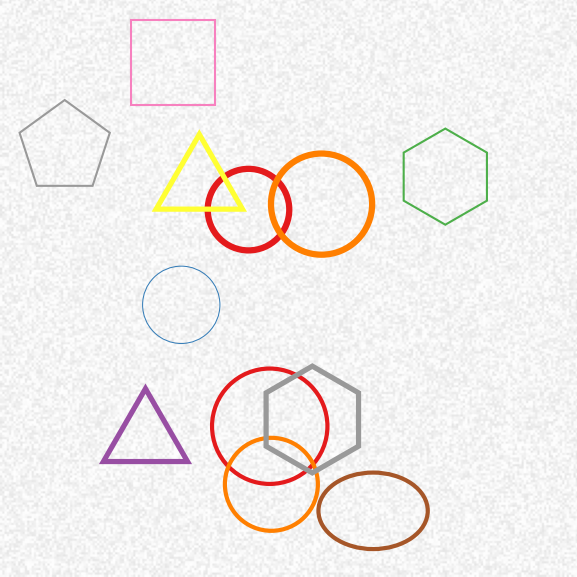[{"shape": "circle", "thickness": 3, "radius": 0.35, "center": [0.43, 0.636]}, {"shape": "circle", "thickness": 2, "radius": 0.5, "center": [0.467, 0.261]}, {"shape": "circle", "thickness": 0.5, "radius": 0.33, "center": [0.314, 0.471]}, {"shape": "hexagon", "thickness": 1, "radius": 0.42, "center": [0.771, 0.693]}, {"shape": "triangle", "thickness": 2.5, "radius": 0.42, "center": [0.252, 0.242]}, {"shape": "circle", "thickness": 3, "radius": 0.44, "center": [0.557, 0.646]}, {"shape": "circle", "thickness": 2, "radius": 0.4, "center": [0.47, 0.16]}, {"shape": "triangle", "thickness": 2.5, "radius": 0.43, "center": [0.345, 0.68]}, {"shape": "oval", "thickness": 2, "radius": 0.47, "center": [0.646, 0.115]}, {"shape": "square", "thickness": 1, "radius": 0.37, "center": [0.3, 0.891]}, {"shape": "pentagon", "thickness": 1, "radius": 0.41, "center": [0.112, 0.744]}, {"shape": "hexagon", "thickness": 2.5, "radius": 0.46, "center": [0.541, 0.273]}]